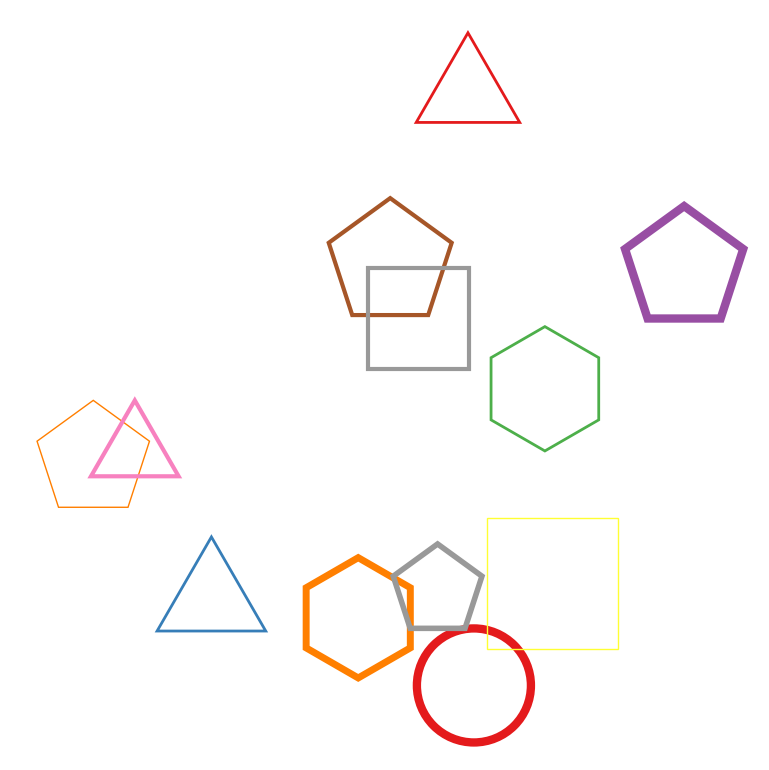[{"shape": "circle", "thickness": 3, "radius": 0.37, "center": [0.615, 0.11]}, {"shape": "triangle", "thickness": 1, "radius": 0.39, "center": [0.608, 0.88]}, {"shape": "triangle", "thickness": 1, "radius": 0.41, "center": [0.275, 0.221]}, {"shape": "hexagon", "thickness": 1, "radius": 0.4, "center": [0.708, 0.495]}, {"shape": "pentagon", "thickness": 3, "radius": 0.4, "center": [0.888, 0.652]}, {"shape": "pentagon", "thickness": 0.5, "radius": 0.38, "center": [0.121, 0.403]}, {"shape": "hexagon", "thickness": 2.5, "radius": 0.39, "center": [0.465, 0.198]}, {"shape": "square", "thickness": 0.5, "radius": 0.43, "center": [0.717, 0.242]}, {"shape": "pentagon", "thickness": 1.5, "radius": 0.42, "center": [0.507, 0.659]}, {"shape": "triangle", "thickness": 1.5, "radius": 0.33, "center": [0.175, 0.414]}, {"shape": "square", "thickness": 1.5, "radius": 0.33, "center": [0.544, 0.586]}, {"shape": "pentagon", "thickness": 2, "radius": 0.3, "center": [0.568, 0.233]}]